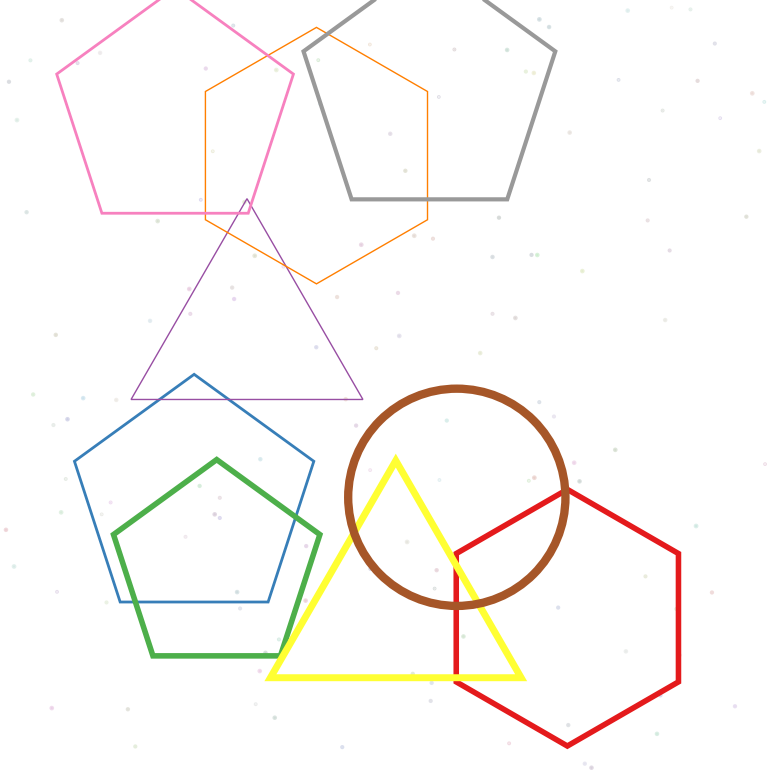[{"shape": "hexagon", "thickness": 2, "radius": 0.83, "center": [0.737, 0.198]}, {"shape": "pentagon", "thickness": 1, "radius": 0.82, "center": [0.252, 0.35]}, {"shape": "pentagon", "thickness": 2, "radius": 0.7, "center": [0.281, 0.262]}, {"shape": "triangle", "thickness": 0.5, "radius": 0.87, "center": [0.321, 0.568]}, {"shape": "hexagon", "thickness": 0.5, "radius": 0.83, "center": [0.411, 0.798]}, {"shape": "triangle", "thickness": 2.5, "radius": 0.94, "center": [0.514, 0.214]}, {"shape": "circle", "thickness": 3, "radius": 0.71, "center": [0.593, 0.354]}, {"shape": "pentagon", "thickness": 1, "radius": 0.81, "center": [0.227, 0.854]}, {"shape": "pentagon", "thickness": 1.5, "radius": 0.86, "center": [0.558, 0.88]}]